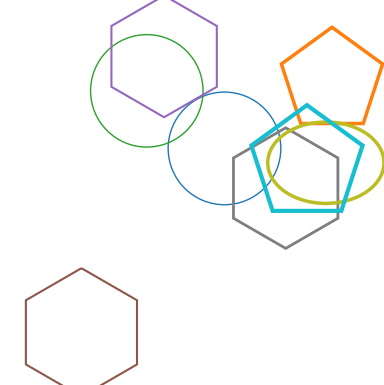[{"shape": "circle", "thickness": 1, "radius": 0.73, "center": [0.583, 0.615]}, {"shape": "pentagon", "thickness": 2.5, "radius": 0.69, "center": [0.862, 0.791]}, {"shape": "circle", "thickness": 1, "radius": 0.73, "center": [0.381, 0.764]}, {"shape": "hexagon", "thickness": 1.5, "radius": 0.79, "center": [0.426, 0.854]}, {"shape": "hexagon", "thickness": 1.5, "radius": 0.83, "center": [0.212, 0.137]}, {"shape": "hexagon", "thickness": 2, "radius": 0.78, "center": [0.742, 0.511]}, {"shape": "oval", "thickness": 2.5, "radius": 0.75, "center": [0.846, 0.577]}, {"shape": "pentagon", "thickness": 3, "radius": 0.76, "center": [0.797, 0.575]}]